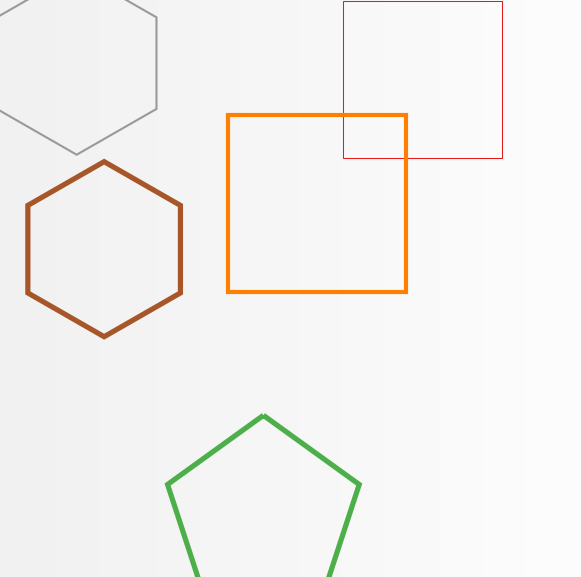[{"shape": "square", "thickness": 0.5, "radius": 0.68, "center": [0.727, 0.861]}, {"shape": "pentagon", "thickness": 2.5, "radius": 0.87, "center": [0.453, 0.107]}, {"shape": "square", "thickness": 2, "radius": 0.76, "center": [0.545, 0.647]}, {"shape": "hexagon", "thickness": 2.5, "radius": 0.76, "center": [0.179, 0.568]}, {"shape": "hexagon", "thickness": 1, "radius": 0.79, "center": [0.132, 0.89]}]